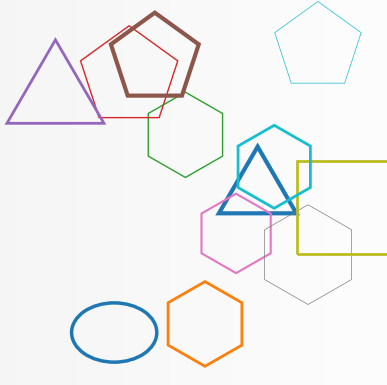[{"shape": "triangle", "thickness": 3, "radius": 0.58, "center": [0.665, 0.504]}, {"shape": "oval", "thickness": 2.5, "radius": 0.55, "center": [0.295, 0.136]}, {"shape": "hexagon", "thickness": 2, "radius": 0.55, "center": [0.529, 0.159]}, {"shape": "hexagon", "thickness": 1, "radius": 0.55, "center": [0.478, 0.65]}, {"shape": "pentagon", "thickness": 1, "radius": 0.66, "center": [0.333, 0.801]}, {"shape": "triangle", "thickness": 2, "radius": 0.72, "center": [0.143, 0.752]}, {"shape": "pentagon", "thickness": 3, "radius": 0.6, "center": [0.4, 0.848]}, {"shape": "hexagon", "thickness": 1.5, "radius": 0.52, "center": [0.609, 0.394]}, {"shape": "hexagon", "thickness": 0.5, "radius": 0.65, "center": [0.795, 0.339]}, {"shape": "square", "thickness": 2, "radius": 0.6, "center": [0.888, 0.461]}, {"shape": "pentagon", "thickness": 0.5, "radius": 0.59, "center": [0.82, 0.879]}, {"shape": "hexagon", "thickness": 2, "radius": 0.54, "center": [0.708, 0.567]}]